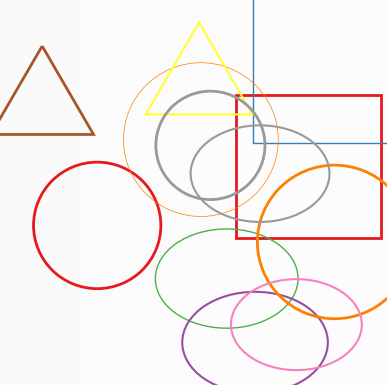[{"shape": "circle", "thickness": 2, "radius": 0.82, "center": [0.251, 0.415]}, {"shape": "square", "thickness": 2, "radius": 0.93, "center": [0.796, 0.567]}, {"shape": "square", "thickness": 1, "radius": 1.0, "center": [0.852, 0.828]}, {"shape": "oval", "thickness": 1, "radius": 0.92, "center": [0.585, 0.276]}, {"shape": "oval", "thickness": 1.5, "radius": 0.94, "center": [0.658, 0.11]}, {"shape": "circle", "thickness": 2, "radius": 1.0, "center": [0.864, 0.372]}, {"shape": "circle", "thickness": 0.5, "radius": 1.0, "center": [0.518, 0.637]}, {"shape": "triangle", "thickness": 1.5, "radius": 0.8, "center": [0.514, 0.782]}, {"shape": "triangle", "thickness": 2, "radius": 0.77, "center": [0.109, 0.727]}, {"shape": "oval", "thickness": 1.5, "radius": 0.84, "center": [0.765, 0.157]}, {"shape": "circle", "thickness": 2, "radius": 0.7, "center": [0.543, 0.622]}, {"shape": "oval", "thickness": 1.5, "radius": 0.9, "center": [0.671, 0.549]}]